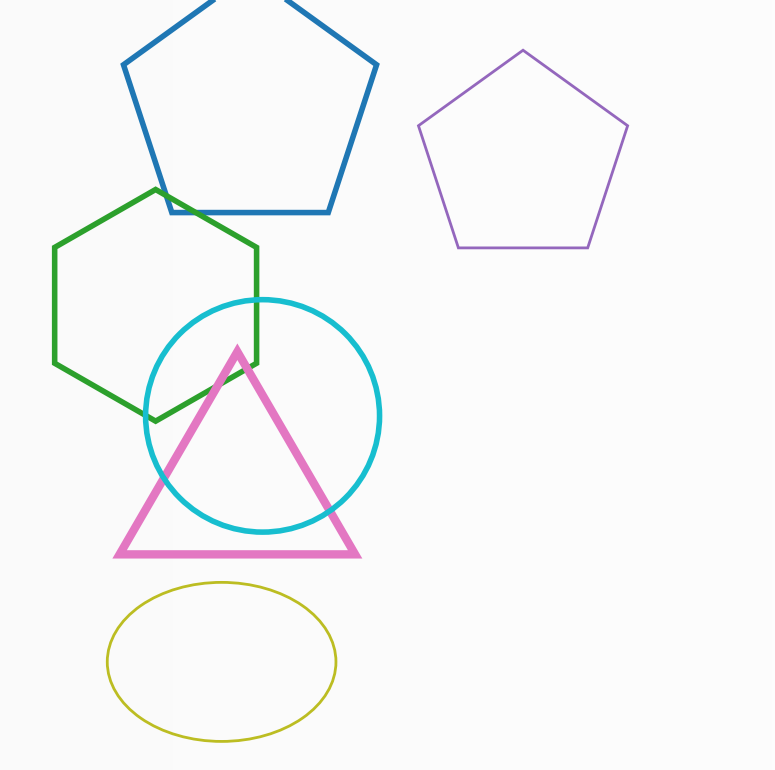[{"shape": "pentagon", "thickness": 2, "radius": 0.86, "center": [0.323, 0.863]}, {"shape": "hexagon", "thickness": 2, "radius": 0.75, "center": [0.201, 0.603]}, {"shape": "pentagon", "thickness": 1, "radius": 0.71, "center": [0.675, 0.793]}, {"shape": "triangle", "thickness": 3, "radius": 0.88, "center": [0.306, 0.368]}, {"shape": "oval", "thickness": 1, "radius": 0.74, "center": [0.286, 0.14]}, {"shape": "circle", "thickness": 2, "radius": 0.75, "center": [0.339, 0.46]}]